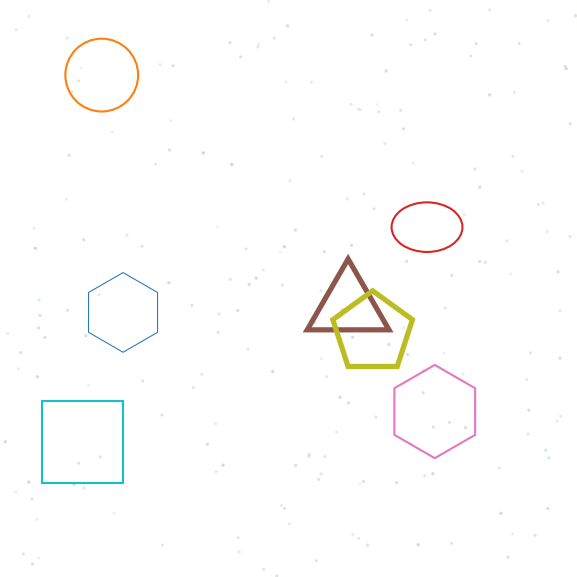[{"shape": "hexagon", "thickness": 0.5, "radius": 0.34, "center": [0.213, 0.458]}, {"shape": "circle", "thickness": 1, "radius": 0.32, "center": [0.176, 0.869]}, {"shape": "oval", "thickness": 1, "radius": 0.31, "center": [0.739, 0.606]}, {"shape": "triangle", "thickness": 2.5, "radius": 0.41, "center": [0.603, 0.469]}, {"shape": "hexagon", "thickness": 1, "radius": 0.4, "center": [0.753, 0.286]}, {"shape": "pentagon", "thickness": 2.5, "radius": 0.36, "center": [0.645, 0.423]}, {"shape": "square", "thickness": 1, "radius": 0.35, "center": [0.143, 0.234]}]